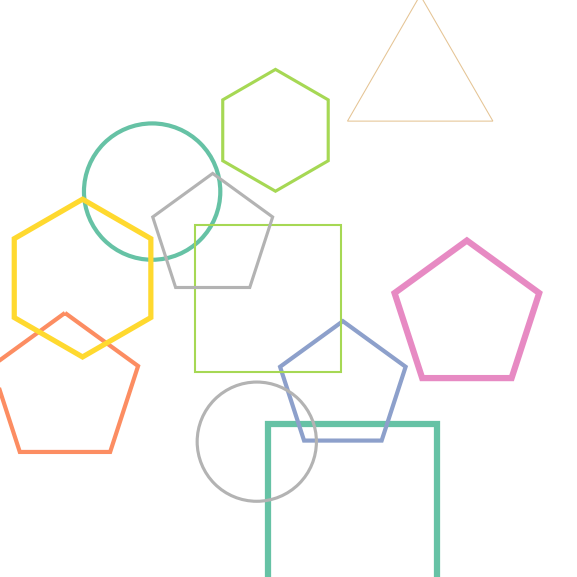[{"shape": "circle", "thickness": 2, "radius": 0.59, "center": [0.263, 0.667]}, {"shape": "square", "thickness": 3, "radius": 0.73, "center": [0.61, 0.119]}, {"shape": "pentagon", "thickness": 2, "radius": 0.67, "center": [0.113, 0.324]}, {"shape": "pentagon", "thickness": 2, "radius": 0.57, "center": [0.594, 0.329]}, {"shape": "pentagon", "thickness": 3, "radius": 0.66, "center": [0.808, 0.451]}, {"shape": "hexagon", "thickness": 1.5, "radius": 0.53, "center": [0.477, 0.773]}, {"shape": "square", "thickness": 1, "radius": 0.63, "center": [0.464, 0.482]}, {"shape": "hexagon", "thickness": 2.5, "radius": 0.68, "center": [0.143, 0.518]}, {"shape": "triangle", "thickness": 0.5, "radius": 0.73, "center": [0.728, 0.862]}, {"shape": "pentagon", "thickness": 1.5, "radius": 0.55, "center": [0.368, 0.59]}, {"shape": "circle", "thickness": 1.5, "radius": 0.52, "center": [0.445, 0.234]}]